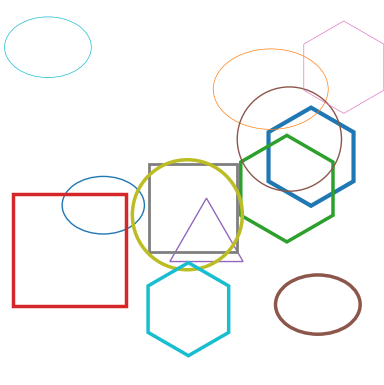[{"shape": "hexagon", "thickness": 3, "radius": 0.64, "center": [0.808, 0.593]}, {"shape": "oval", "thickness": 1, "radius": 0.53, "center": [0.268, 0.467]}, {"shape": "oval", "thickness": 0.5, "radius": 0.75, "center": [0.703, 0.769]}, {"shape": "hexagon", "thickness": 2.5, "radius": 0.69, "center": [0.745, 0.51]}, {"shape": "square", "thickness": 2.5, "radius": 0.73, "center": [0.181, 0.35]}, {"shape": "triangle", "thickness": 1, "radius": 0.55, "center": [0.536, 0.376]}, {"shape": "circle", "thickness": 1, "radius": 0.68, "center": [0.752, 0.639]}, {"shape": "oval", "thickness": 2.5, "radius": 0.55, "center": [0.826, 0.209]}, {"shape": "hexagon", "thickness": 0.5, "radius": 0.6, "center": [0.893, 0.825]}, {"shape": "square", "thickness": 2, "radius": 0.57, "center": [0.501, 0.46]}, {"shape": "circle", "thickness": 2.5, "radius": 0.71, "center": [0.487, 0.442]}, {"shape": "oval", "thickness": 0.5, "radius": 0.56, "center": [0.125, 0.877]}, {"shape": "hexagon", "thickness": 2.5, "radius": 0.6, "center": [0.489, 0.197]}]